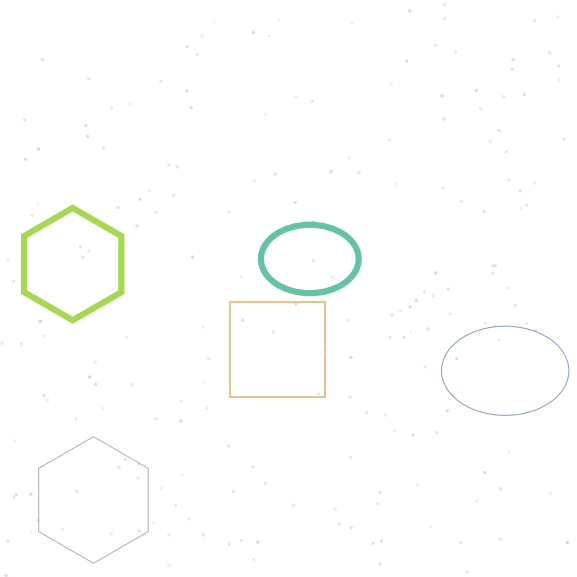[{"shape": "oval", "thickness": 3, "radius": 0.42, "center": [0.536, 0.551]}, {"shape": "oval", "thickness": 0.5, "radius": 0.55, "center": [0.875, 0.357]}, {"shape": "hexagon", "thickness": 3, "radius": 0.49, "center": [0.126, 0.542]}, {"shape": "square", "thickness": 1, "radius": 0.41, "center": [0.481, 0.394]}, {"shape": "hexagon", "thickness": 0.5, "radius": 0.55, "center": [0.162, 0.133]}]